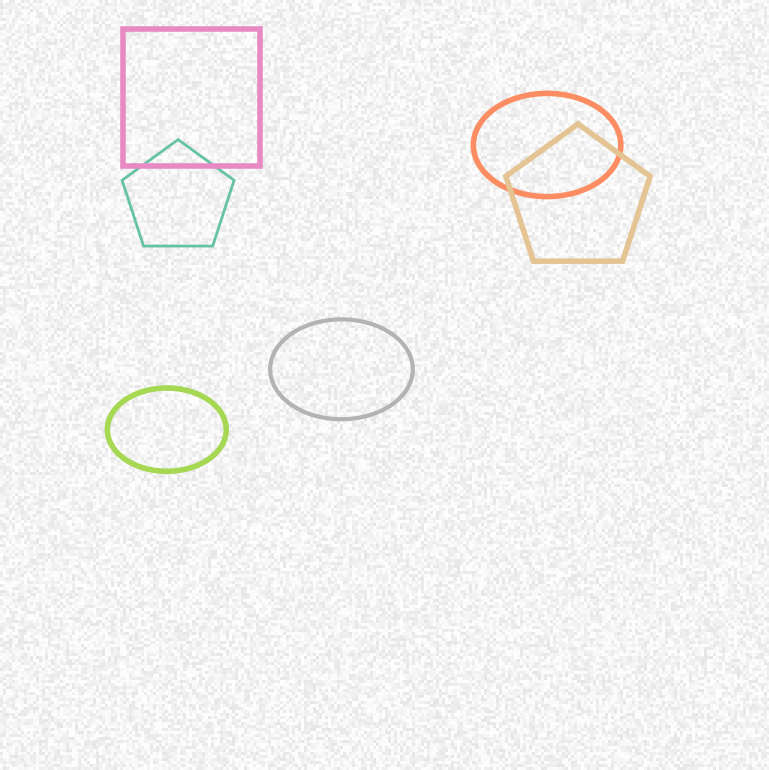[{"shape": "pentagon", "thickness": 1, "radius": 0.38, "center": [0.231, 0.742]}, {"shape": "oval", "thickness": 2, "radius": 0.48, "center": [0.71, 0.812]}, {"shape": "square", "thickness": 2, "radius": 0.44, "center": [0.249, 0.873]}, {"shape": "oval", "thickness": 2, "radius": 0.39, "center": [0.217, 0.442]}, {"shape": "pentagon", "thickness": 2, "radius": 0.49, "center": [0.751, 0.741]}, {"shape": "oval", "thickness": 1.5, "radius": 0.46, "center": [0.443, 0.52]}]